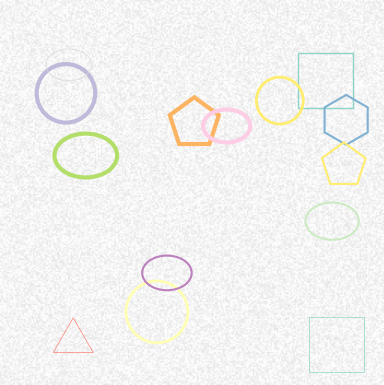[{"shape": "square", "thickness": 1, "radius": 0.36, "center": [0.846, 0.791]}, {"shape": "square", "thickness": 0.5, "radius": 0.36, "center": [0.875, 0.106]}, {"shape": "circle", "thickness": 2, "radius": 0.4, "center": [0.408, 0.19]}, {"shape": "circle", "thickness": 3, "radius": 0.38, "center": [0.171, 0.758]}, {"shape": "triangle", "thickness": 0.5, "radius": 0.3, "center": [0.19, 0.115]}, {"shape": "hexagon", "thickness": 1.5, "radius": 0.32, "center": [0.899, 0.689]}, {"shape": "pentagon", "thickness": 3, "radius": 0.34, "center": [0.505, 0.68]}, {"shape": "oval", "thickness": 3, "radius": 0.41, "center": [0.223, 0.596]}, {"shape": "oval", "thickness": 3, "radius": 0.31, "center": [0.589, 0.673]}, {"shape": "oval", "thickness": 0.5, "radius": 0.29, "center": [0.179, 0.831]}, {"shape": "oval", "thickness": 1.5, "radius": 0.32, "center": [0.434, 0.291]}, {"shape": "oval", "thickness": 1.5, "radius": 0.35, "center": [0.863, 0.425]}, {"shape": "pentagon", "thickness": 1.5, "radius": 0.3, "center": [0.893, 0.571]}, {"shape": "circle", "thickness": 2, "radius": 0.3, "center": [0.727, 0.739]}]